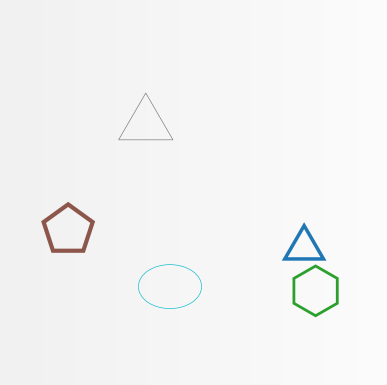[{"shape": "triangle", "thickness": 2.5, "radius": 0.29, "center": [0.785, 0.356]}, {"shape": "hexagon", "thickness": 2, "radius": 0.32, "center": [0.814, 0.245]}, {"shape": "pentagon", "thickness": 3, "radius": 0.33, "center": [0.176, 0.403]}, {"shape": "triangle", "thickness": 0.5, "radius": 0.4, "center": [0.376, 0.677]}, {"shape": "oval", "thickness": 0.5, "radius": 0.41, "center": [0.439, 0.256]}]